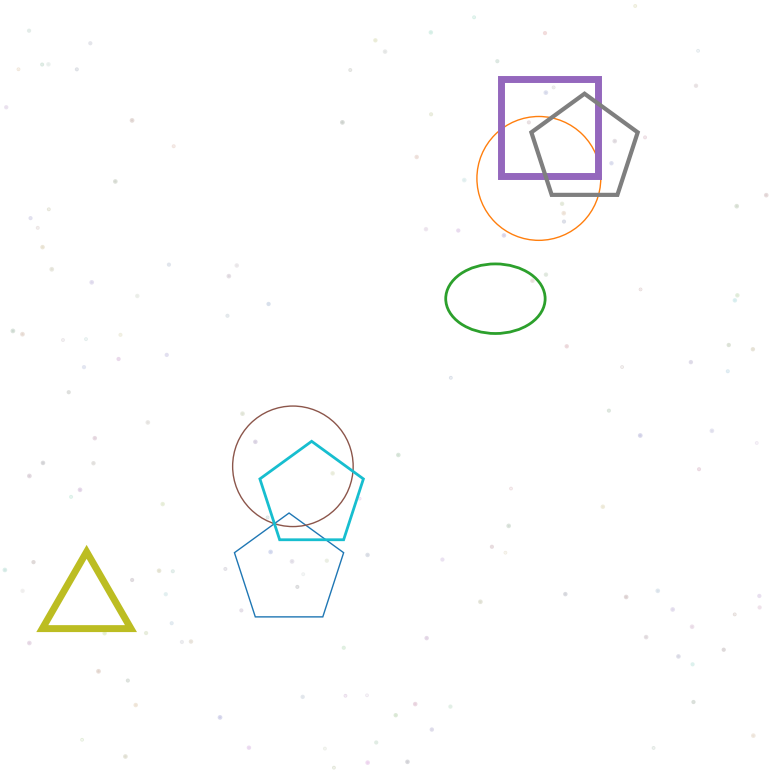[{"shape": "pentagon", "thickness": 0.5, "radius": 0.37, "center": [0.375, 0.259]}, {"shape": "circle", "thickness": 0.5, "radius": 0.4, "center": [0.7, 0.768]}, {"shape": "oval", "thickness": 1, "radius": 0.32, "center": [0.643, 0.612]}, {"shape": "square", "thickness": 2.5, "radius": 0.31, "center": [0.713, 0.834]}, {"shape": "circle", "thickness": 0.5, "radius": 0.39, "center": [0.38, 0.394]}, {"shape": "pentagon", "thickness": 1.5, "radius": 0.36, "center": [0.759, 0.806]}, {"shape": "triangle", "thickness": 2.5, "radius": 0.33, "center": [0.113, 0.217]}, {"shape": "pentagon", "thickness": 1, "radius": 0.35, "center": [0.405, 0.356]}]